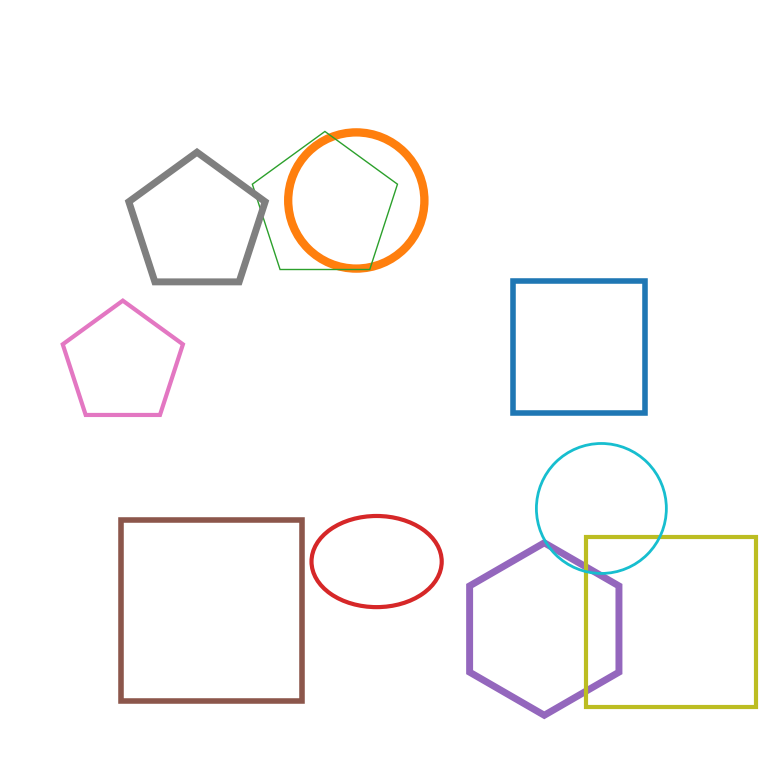[{"shape": "square", "thickness": 2, "radius": 0.43, "center": [0.752, 0.549]}, {"shape": "circle", "thickness": 3, "radius": 0.44, "center": [0.463, 0.74]}, {"shape": "pentagon", "thickness": 0.5, "radius": 0.5, "center": [0.422, 0.73]}, {"shape": "oval", "thickness": 1.5, "radius": 0.42, "center": [0.489, 0.271]}, {"shape": "hexagon", "thickness": 2.5, "radius": 0.56, "center": [0.707, 0.183]}, {"shape": "square", "thickness": 2, "radius": 0.59, "center": [0.275, 0.207]}, {"shape": "pentagon", "thickness": 1.5, "radius": 0.41, "center": [0.16, 0.527]}, {"shape": "pentagon", "thickness": 2.5, "radius": 0.47, "center": [0.256, 0.709]}, {"shape": "square", "thickness": 1.5, "radius": 0.55, "center": [0.872, 0.192]}, {"shape": "circle", "thickness": 1, "radius": 0.42, "center": [0.781, 0.34]}]